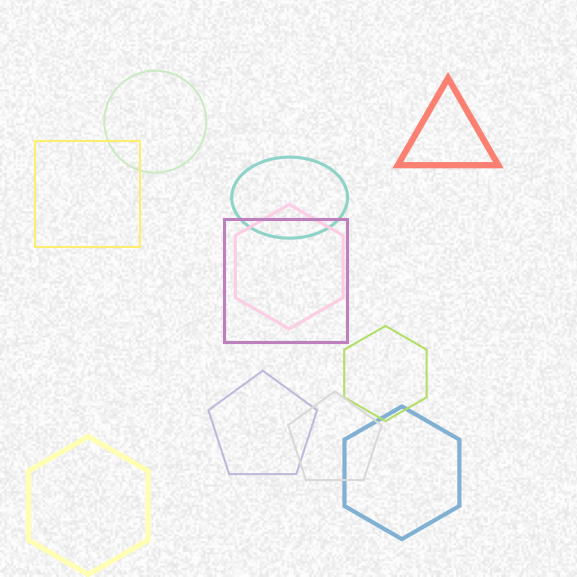[{"shape": "oval", "thickness": 1.5, "radius": 0.5, "center": [0.501, 0.657]}, {"shape": "hexagon", "thickness": 2.5, "radius": 0.6, "center": [0.153, 0.124]}, {"shape": "pentagon", "thickness": 1, "radius": 0.49, "center": [0.455, 0.258]}, {"shape": "triangle", "thickness": 3, "radius": 0.5, "center": [0.776, 0.763]}, {"shape": "hexagon", "thickness": 2, "radius": 0.57, "center": [0.696, 0.18]}, {"shape": "hexagon", "thickness": 1, "radius": 0.41, "center": [0.667, 0.352]}, {"shape": "hexagon", "thickness": 1.5, "radius": 0.54, "center": [0.501, 0.537]}, {"shape": "pentagon", "thickness": 1, "radius": 0.42, "center": [0.58, 0.237]}, {"shape": "square", "thickness": 1.5, "radius": 0.53, "center": [0.494, 0.514]}, {"shape": "circle", "thickness": 1, "radius": 0.44, "center": [0.269, 0.788]}, {"shape": "square", "thickness": 1, "radius": 0.46, "center": [0.151, 0.663]}]